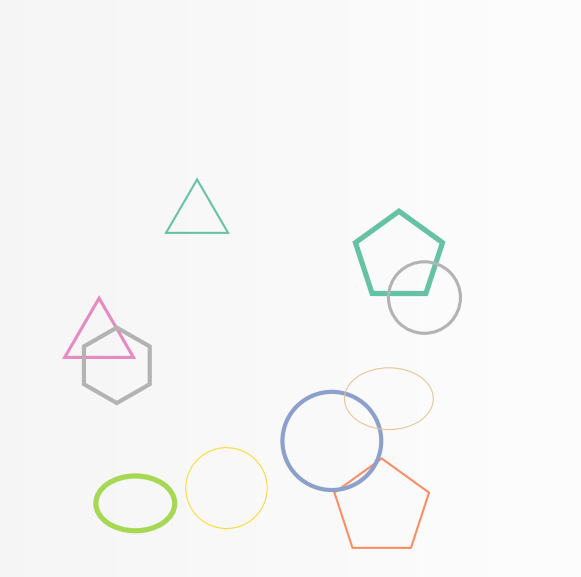[{"shape": "triangle", "thickness": 1, "radius": 0.31, "center": [0.339, 0.627]}, {"shape": "pentagon", "thickness": 2.5, "radius": 0.39, "center": [0.686, 0.555]}, {"shape": "pentagon", "thickness": 1, "radius": 0.43, "center": [0.657, 0.12]}, {"shape": "circle", "thickness": 2, "radius": 0.42, "center": [0.571, 0.236]}, {"shape": "triangle", "thickness": 1.5, "radius": 0.34, "center": [0.17, 0.414]}, {"shape": "oval", "thickness": 2.5, "radius": 0.34, "center": [0.233, 0.127]}, {"shape": "circle", "thickness": 0.5, "radius": 0.35, "center": [0.39, 0.154]}, {"shape": "oval", "thickness": 0.5, "radius": 0.38, "center": [0.669, 0.309]}, {"shape": "circle", "thickness": 1.5, "radius": 0.31, "center": [0.73, 0.484]}, {"shape": "hexagon", "thickness": 2, "radius": 0.33, "center": [0.201, 0.367]}]